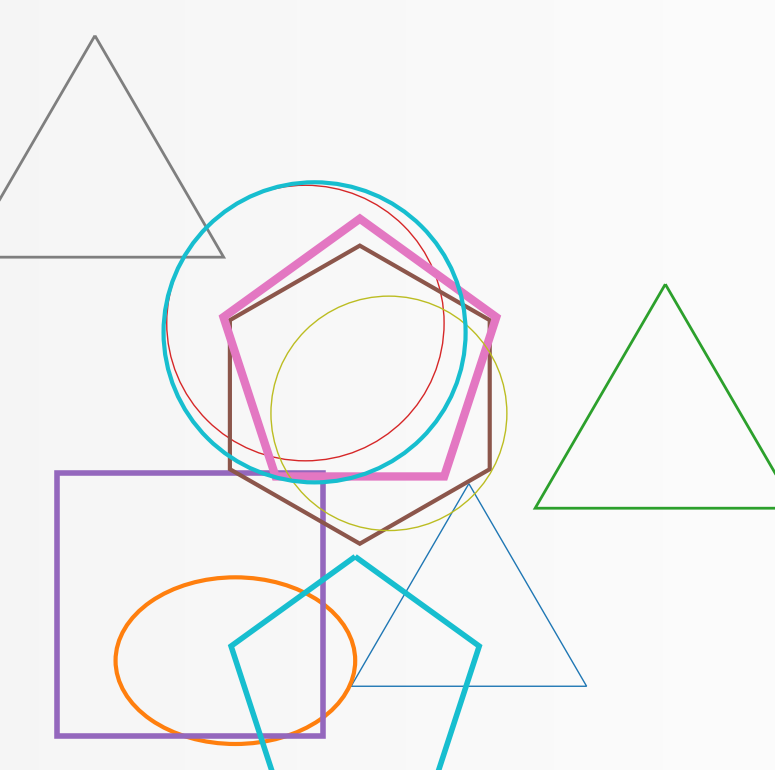[{"shape": "triangle", "thickness": 0.5, "radius": 0.88, "center": [0.605, 0.196]}, {"shape": "oval", "thickness": 1.5, "radius": 0.77, "center": [0.304, 0.142]}, {"shape": "triangle", "thickness": 1, "radius": 0.97, "center": [0.858, 0.437]}, {"shape": "circle", "thickness": 0.5, "radius": 0.89, "center": [0.394, 0.58]}, {"shape": "square", "thickness": 2, "radius": 0.86, "center": [0.245, 0.215]}, {"shape": "hexagon", "thickness": 1.5, "radius": 0.97, "center": [0.464, 0.487]}, {"shape": "pentagon", "thickness": 3, "radius": 0.93, "center": [0.464, 0.531]}, {"shape": "triangle", "thickness": 1, "radius": 0.96, "center": [0.122, 0.762]}, {"shape": "circle", "thickness": 0.5, "radius": 0.76, "center": [0.502, 0.463]}, {"shape": "circle", "thickness": 1.5, "radius": 0.97, "center": [0.406, 0.568]}, {"shape": "pentagon", "thickness": 2, "radius": 0.84, "center": [0.458, 0.109]}]